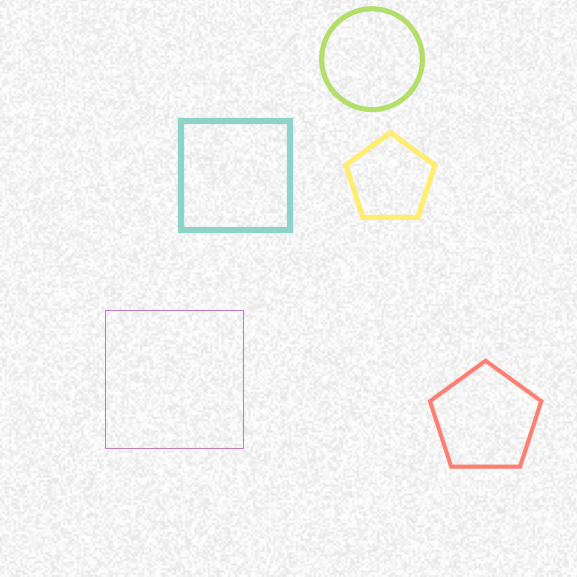[{"shape": "square", "thickness": 3, "radius": 0.47, "center": [0.407, 0.695]}, {"shape": "pentagon", "thickness": 2, "radius": 0.51, "center": [0.841, 0.273]}, {"shape": "circle", "thickness": 2.5, "radius": 0.44, "center": [0.644, 0.897]}, {"shape": "square", "thickness": 0.5, "radius": 0.6, "center": [0.302, 0.344]}, {"shape": "pentagon", "thickness": 2.5, "radius": 0.41, "center": [0.676, 0.688]}]